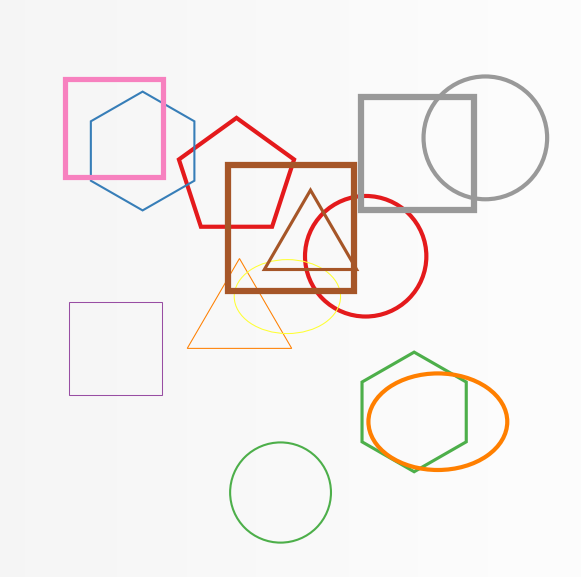[{"shape": "pentagon", "thickness": 2, "radius": 0.52, "center": [0.407, 0.691]}, {"shape": "circle", "thickness": 2, "radius": 0.52, "center": [0.629, 0.555]}, {"shape": "hexagon", "thickness": 1, "radius": 0.51, "center": [0.245, 0.738]}, {"shape": "circle", "thickness": 1, "radius": 0.43, "center": [0.483, 0.146]}, {"shape": "hexagon", "thickness": 1.5, "radius": 0.52, "center": [0.713, 0.286]}, {"shape": "square", "thickness": 0.5, "radius": 0.4, "center": [0.198, 0.395]}, {"shape": "oval", "thickness": 2, "radius": 0.6, "center": [0.753, 0.269]}, {"shape": "triangle", "thickness": 0.5, "radius": 0.52, "center": [0.412, 0.448]}, {"shape": "oval", "thickness": 0.5, "radius": 0.46, "center": [0.494, 0.486]}, {"shape": "triangle", "thickness": 1.5, "radius": 0.46, "center": [0.534, 0.578]}, {"shape": "square", "thickness": 3, "radius": 0.54, "center": [0.501, 0.604]}, {"shape": "square", "thickness": 2.5, "radius": 0.42, "center": [0.196, 0.778]}, {"shape": "square", "thickness": 3, "radius": 0.49, "center": [0.719, 0.733]}, {"shape": "circle", "thickness": 2, "radius": 0.53, "center": [0.835, 0.76]}]